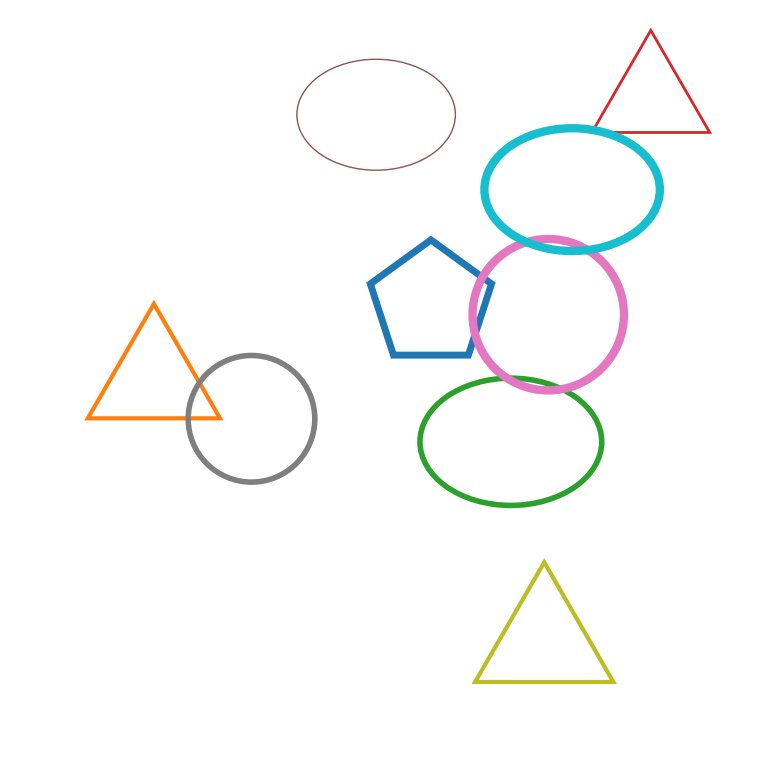[{"shape": "pentagon", "thickness": 2.5, "radius": 0.41, "center": [0.56, 0.606]}, {"shape": "triangle", "thickness": 1.5, "radius": 0.5, "center": [0.2, 0.506]}, {"shape": "oval", "thickness": 2, "radius": 0.59, "center": [0.663, 0.426]}, {"shape": "triangle", "thickness": 1, "radius": 0.44, "center": [0.845, 0.872]}, {"shape": "oval", "thickness": 0.5, "radius": 0.51, "center": [0.489, 0.851]}, {"shape": "circle", "thickness": 3, "radius": 0.49, "center": [0.712, 0.591]}, {"shape": "circle", "thickness": 2, "radius": 0.41, "center": [0.327, 0.456]}, {"shape": "triangle", "thickness": 1.5, "radius": 0.52, "center": [0.707, 0.166]}, {"shape": "oval", "thickness": 3, "radius": 0.57, "center": [0.743, 0.754]}]